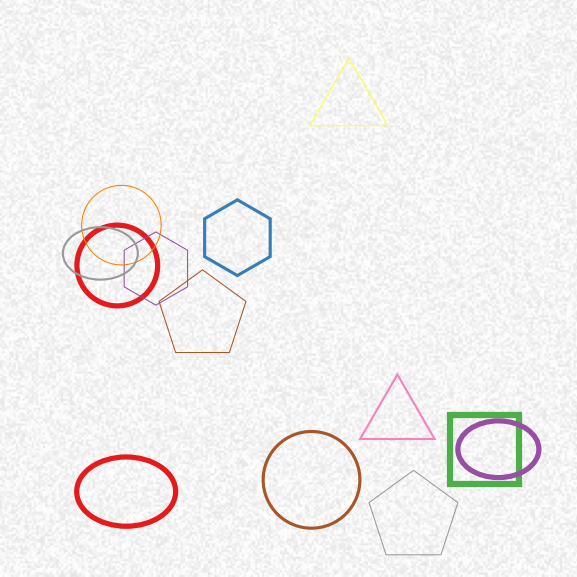[{"shape": "oval", "thickness": 2.5, "radius": 0.43, "center": [0.218, 0.148]}, {"shape": "circle", "thickness": 2.5, "radius": 0.35, "center": [0.203, 0.539]}, {"shape": "hexagon", "thickness": 1.5, "radius": 0.33, "center": [0.411, 0.588]}, {"shape": "square", "thickness": 3, "radius": 0.3, "center": [0.839, 0.221]}, {"shape": "oval", "thickness": 2.5, "radius": 0.35, "center": [0.863, 0.221]}, {"shape": "hexagon", "thickness": 0.5, "radius": 0.32, "center": [0.27, 0.534]}, {"shape": "circle", "thickness": 0.5, "radius": 0.34, "center": [0.21, 0.609]}, {"shape": "triangle", "thickness": 0.5, "radius": 0.39, "center": [0.604, 0.82]}, {"shape": "pentagon", "thickness": 0.5, "radius": 0.4, "center": [0.351, 0.453]}, {"shape": "circle", "thickness": 1.5, "radius": 0.42, "center": [0.539, 0.168]}, {"shape": "triangle", "thickness": 1, "radius": 0.37, "center": [0.688, 0.276]}, {"shape": "oval", "thickness": 1, "radius": 0.32, "center": [0.174, 0.56]}, {"shape": "pentagon", "thickness": 0.5, "radius": 0.4, "center": [0.716, 0.104]}]